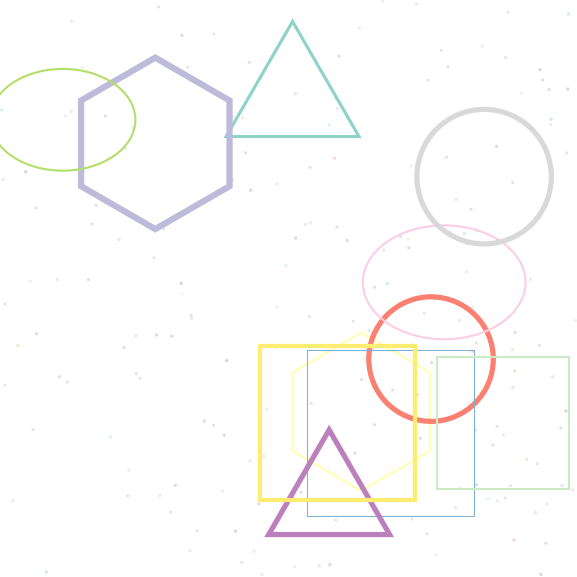[{"shape": "triangle", "thickness": 1.5, "radius": 0.66, "center": [0.507, 0.829]}, {"shape": "hexagon", "thickness": 1, "radius": 0.68, "center": [0.626, 0.286]}, {"shape": "hexagon", "thickness": 3, "radius": 0.74, "center": [0.269, 0.751]}, {"shape": "circle", "thickness": 2.5, "radius": 0.54, "center": [0.746, 0.377]}, {"shape": "square", "thickness": 0.5, "radius": 0.72, "center": [0.676, 0.249]}, {"shape": "oval", "thickness": 1, "radius": 0.63, "center": [0.109, 0.792]}, {"shape": "oval", "thickness": 1, "radius": 0.7, "center": [0.769, 0.51]}, {"shape": "circle", "thickness": 2.5, "radius": 0.58, "center": [0.838, 0.693]}, {"shape": "triangle", "thickness": 2.5, "radius": 0.6, "center": [0.57, 0.134]}, {"shape": "square", "thickness": 1, "radius": 0.57, "center": [0.871, 0.267]}, {"shape": "square", "thickness": 2, "radius": 0.67, "center": [0.584, 0.267]}]